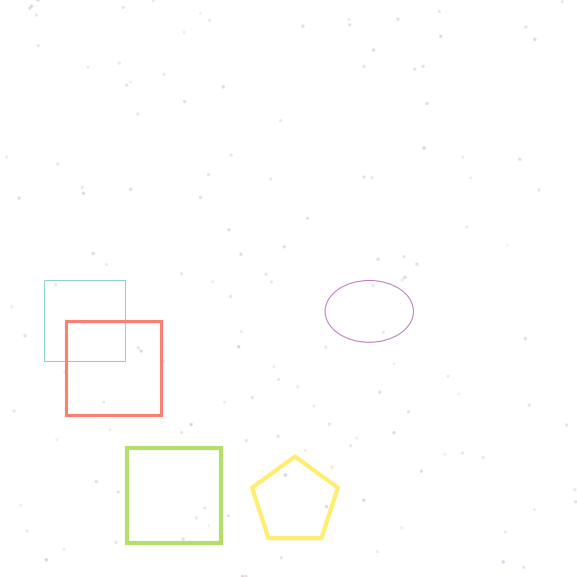[{"shape": "square", "thickness": 0.5, "radius": 0.35, "center": [0.146, 0.445]}, {"shape": "square", "thickness": 1.5, "radius": 0.41, "center": [0.197, 0.362]}, {"shape": "square", "thickness": 2, "radius": 0.41, "center": [0.301, 0.141]}, {"shape": "oval", "thickness": 0.5, "radius": 0.38, "center": [0.639, 0.46]}, {"shape": "pentagon", "thickness": 2, "radius": 0.39, "center": [0.511, 0.13]}]